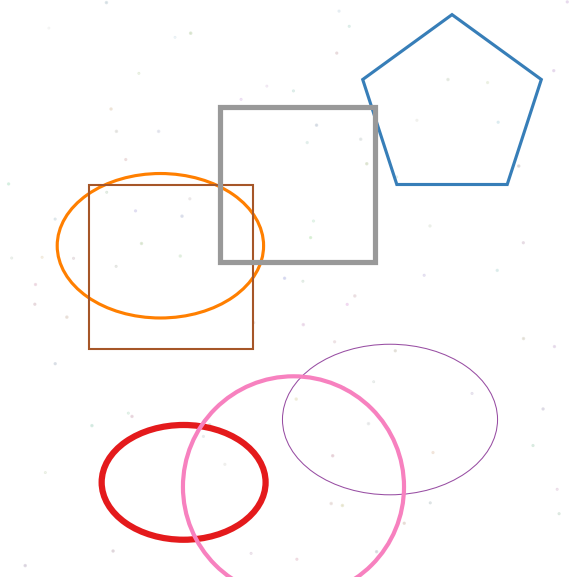[{"shape": "oval", "thickness": 3, "radius": 0.71, "center": [0.318, 0.164]}, {"shape": "pentagon", "thickness": 1.5, "radius": 0.81, "center": [0.783, 0.811]}, {"shape": "oval", "thickness": 0.5, "radius": 0.93, "center": [0.675, 0.273]}, {"shape": "oval", "thickness": 1.5, "radius": 0.89, "center": [0.278, 0.574]}, {"shape": "square", "thickness": 1, "radius": 0.71, "center": [0.295, 0.537]}, {"shape": "circle", "thickness": 2, "radius": 0.96, "center": [0.508, 0.156]}, {"shape": "square", "thickness": 2.5, "radius": 0.67, "center": [0.515, 0.68]}]